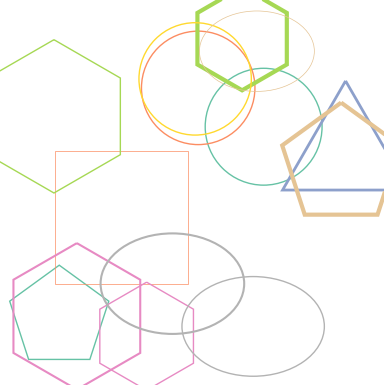[{"shape": "circle", "thickness": 1, "radius": 0.76, "center": [0.685, 0.671]}, {"shape": "pentagon", "thickness": 1, "radius": 0.68, "center": [0.154, 0.176]}, {"shape": "square", "thickness": 0.5, "radius": 0.87, "center": [0.316, 0.435]}, {"shape": "circle", "thickness": 1, "radius": 0.74, "center": [0.515, 0.772]}, {"shape": "triangle", "thickness": 2, "radius": 0.94, "center": [0.898, 0.601]}, {"shape": "hexagon", "thickness": 1.5, "radius": 0.95, "center": [0.2, 0.178]}, {"shape": "hexagon", "thickness": 1, "radius": 0.7, "center": [0.381, 0.127]}, {"shape": "hexagon", "thickness": 3, "radius": 0.67, "center": [0.629, 0.9]}, {"shape": "hexagon", "thickness": 1, "radius": 1.0, "center": [0.14, 0.698]}, {"shape": "circle", "thickness": 1, "radius": 0.73, "center": [0.507, 0.795]}, {"shape": "oval", "thickness": 0.5, "radius": 0.75, "center": [0.667, 0.867]}, {"shape": "pentagon", "thickness": 3, "radius": 0.8, "center": [0.886, 0.573]}, {"shape": "oval", "thickness": 1.5, "radius": 0.93, "center": [0.448, 0.263]}, {"shape": "oval", "thickness": 1, "radius": 0.92, "center": [0.658, 0.152]}]